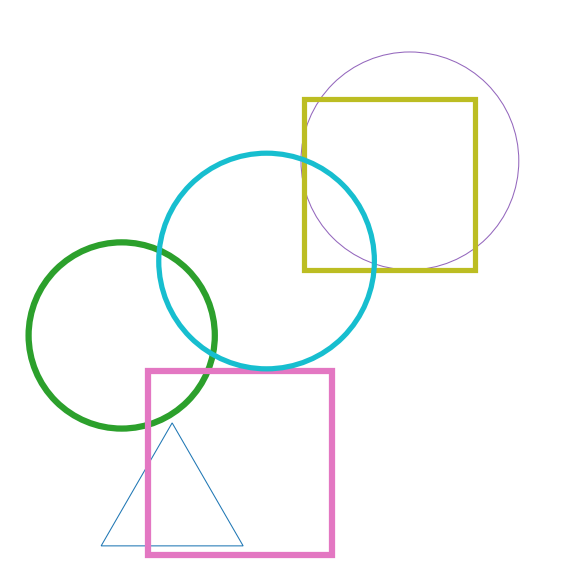[{"shape": "triangle", "thickness": 0.5, "radius": 0.71, "center": [0.298, 0.125]}, {"shape": "circle", "thickness": 3, "radius": 0.81, "center": [0.211, 0.418]}, {"shape": "circle", "thickness": 0.5, "radius": 0.94, "center": [0.71, 0.721]}, {"shape": "square", "thickness": 3, "radius": 0.79, "center": [0.415, 0.198]}, {"shape": "square", "thickness": 2.5, "radius": 0.74, "center": [0.675, 0.68]}, {"shape": "circle", "thickness": 2.5, "radius": 0.93, "center": [0.462, 0.547]}]